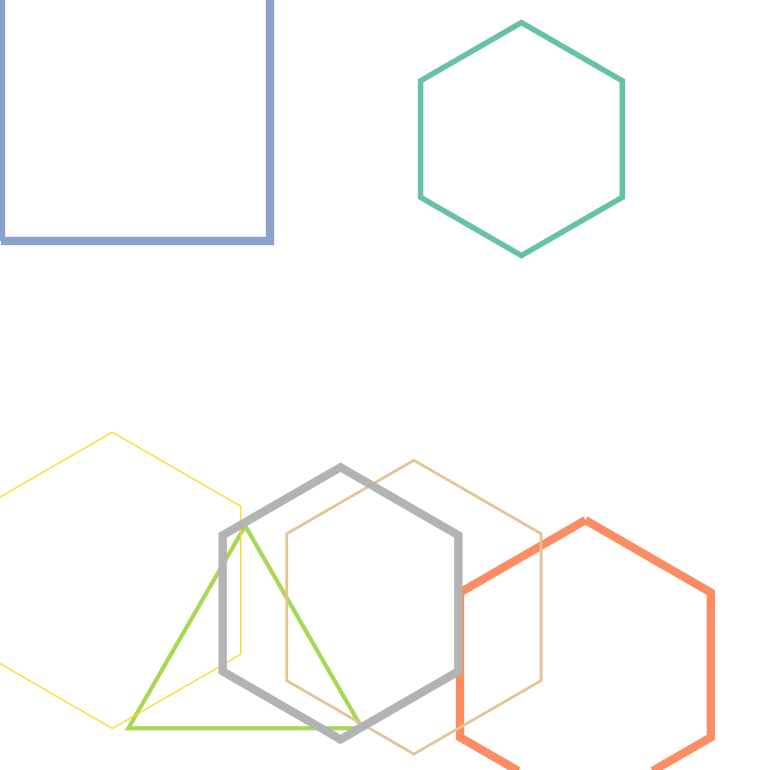[{"shape": "hexagon", "thickness": 2, "radius": 0.76, "center": [0.677, 0.819]}, {"shape": "hexagon", "thickness": 3, "radius": 0.94, "center": [0.76, 0.136]}, {"shape": "square", "thickness": 3, "radius": 0.87, "center": [0.176, 0.861]}, {"shape": "triangle", "thickness": 1.5, "radius": 0.88, "center": [0.318, 0.142]}, {"shape": "hexagon", "thickness": 0.5, "radius": 0.96, "center": [0.146, 0.246]}, {"shape": "hexagon", "thickness": 1, "radius": 0.95, "center": [0.538, 0.211]}, {"shape": "hexagon", "thickness": 3, "radius": 0.88, "center": [0.442, 0.216]}]